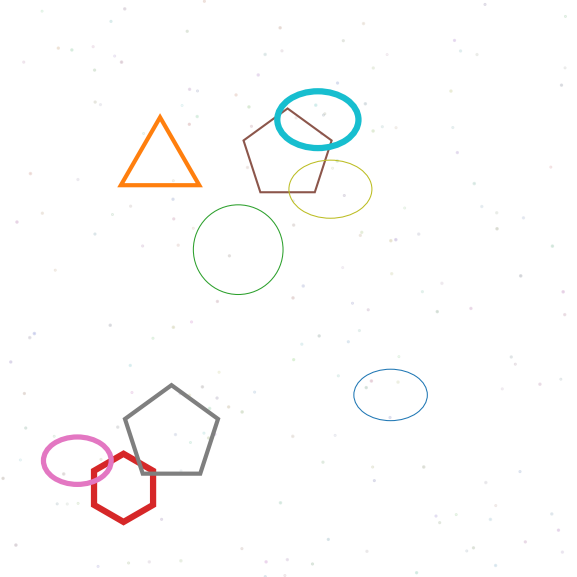[{"shape": "oval", "thickness": 0.5, "radius": 0.32, "center": [0.676, 0.315]}, {"shape": "triangle", "thickness": 2, "radius": 0.39, "center": [0.277, 0.718]}, {"shape": "circle", "thickness": 0.5, "radius": 0.39, "center": [0.412, 0.567]}, {"shape": "hexagon", "thickness": 3, "radius": 0.3, "center": [0.214, 0.154]}, {"shape": "pentagon", "thickness": 1, "radius": 0.4, "center": [0.498, 0.731]}, {"shape": "oval", "thickness": 2.5, "radius": 0.29, "center": [0.134, 0.201]}, {"shape": "pentagon", "thickness": 2, "radius": 0.42, "center": [0.297, 0.247]}, {"shape": "oval", "thickness": 0.5, "radius": 0.36, "center": [0.572, 0.672]}, {"shape": "oval", "thickness": 3, "radius": 0.35, "center": [0.55, 0.792]}]